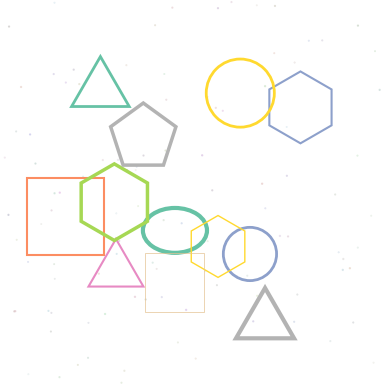[{"shape": "oval", "thickness": 3, "radius": 0.42, "center": [0.454, 0.402]}, {"shape": "triangle", "thickness": 2, "radius": 0.43, "center": [0.261, 0.767]}, {"shape": "square", "thickness": 1.5, "radius": 0.5, "center": [0.169, 0.438]}, {"shape": "hexagon", "thickness": 1.5, "radius": 0.47, "center": [0.78, 0.721]}, {"shape": "circle", "thickness": 2, "radius": 0.35, "center": [0.649, 0.34]}, {"shape": "triangle", "thickness": 1.5, "radius": 0.41, "center": [0.301, 0.297]}, {"shape": "hexagon", "thickness": 2.5, "radius": 0.5, "center": [0.297, 0.475]}, {"shape": "hexagon", "thickness": 1, "radius": 0.4, "center": [0.566, 0.36]}, {"shape": "circle", "thickness": 2, "radius": 0.44, "center": [0.624, 0.758]}, {"shape": "square", "thickness": 0.5, "radius": 0.38, "center": [0.453, 0.267]}, {"shape": "pentagon", "thickness": 2.5, "radius": 0.45, "center": [0.372, 0.643]}, {"shape": "triangle", "thickness": 3, "radius": 0.44, "center": [0.688, 0.165]}]